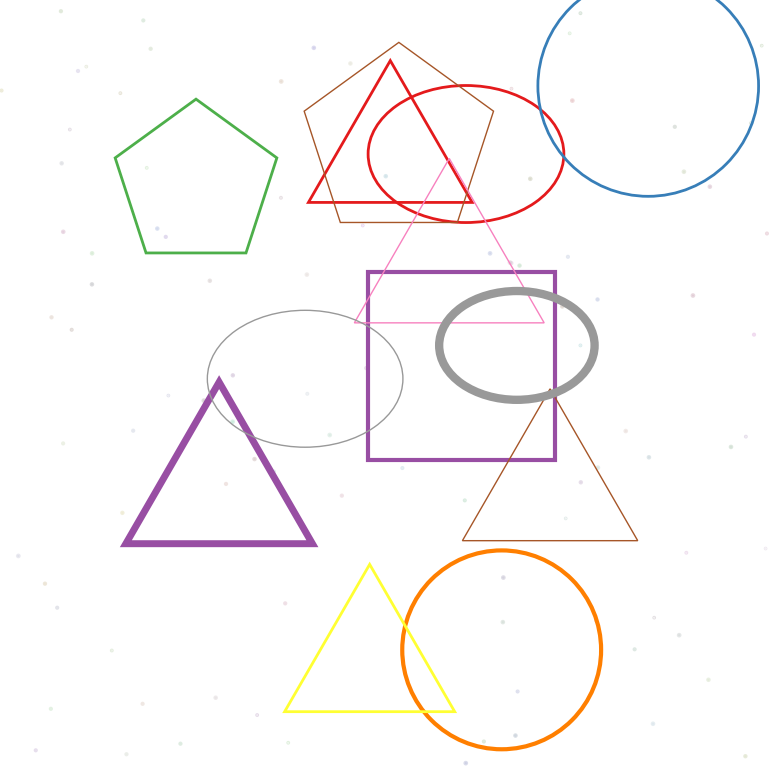[{"shape": "triangle", "thickness": 1, "radius": 0.61, "center": [0.507, 0.799]}, {"shape": "oval", "thickness": 1, "radius": 0.64, "center": [0.605, 0.8]}, {"shape": "circle", "thickness": 1, "radius": 0.72, "center": [0.842, 0.888]}, {"shape": "pentagon", "thickness": 1, "radius": 0.55, "center": [0.255, 0.761]}, {"shape": "square", "thickness": 1.5, "radius": 0.61, "center": [0.6, 0.525]}, {"shape": "triangle", "thickness": 2.5, "radius": 0.7, "center": [0.285, 0.364]}, {"shape": "circle", "thickness": 1.5, "radius": 0.65, "center": [0.652, 0.156]}, {"shape": "triangle", "thickness": 1, "radius": 0.64, "center": [0.48, 0.14]}, {"shape": "triangle", "thickness": 0.5, "radius": 0.66, "center": [0.714, 0.364]}, {"shape": "pentagon", "thickness": 0.5, "radius": 0.65, "center": [0.518, 0.816]}, {"shape": "triangle", "thickness": 0.5, "radius": 0.71, "center": [0.583, 0.652]}, {"shape": "oval", "thickness": 0.5, "radius": 0.64, "center": [0.396, 0.508]}, {"shape": "oval", "thickness": 3, "radius": 0.5, "center": [0.671, 0.551]}]